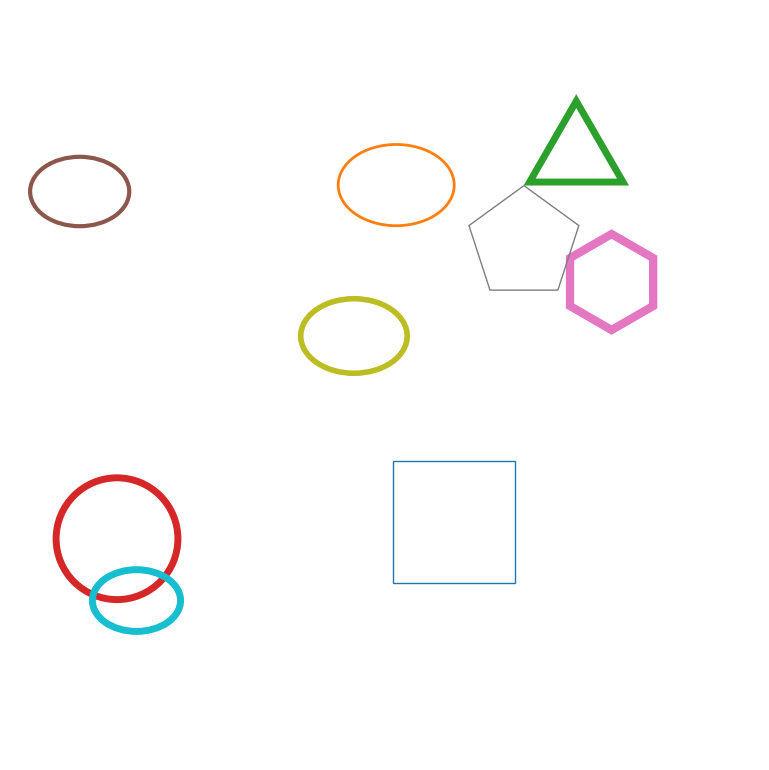[{"shape": "square", "thickness": 0.5, "radius": 0.4, "center": [0.589, 0.322]}, {"shape": "oval", "thickness": 1, "radius": 0.38, "center": [0.515, 0.76]}, {"shape": "triangle", "thickness": 2.5, "radius": 0.35, "center": [0.748, 0.799]}, {"shape": "circle", "thickness": 2.5, "radius": 0.4, "center": [0.152, 0.3]}, {"shape": "oval", "thickness": 1.5, "radius": 0.32, "center": [0.103, 0.751]}, {"shape": "hexagon", "thickness": 3, "radius": 0.31, "center": [0.794, 0.634]}, {"shape": "pentagon", "thickness": 0.5, "radius": 0.38, "center": [0.68, 0.684]}, {"shape": "oval", "thickness": 2, "radius": 0.35, "center": [0.46, 0.564]}, {"shape": "oval", "thickness": 2.5, "radius": 0.29, "center": [0.177, 0.22]}]